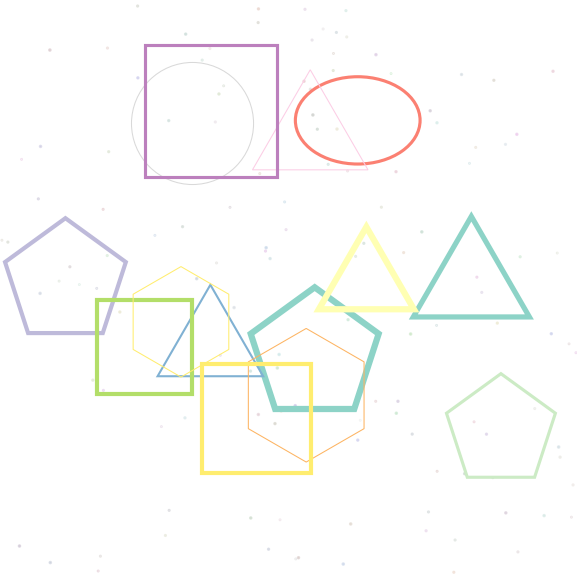[{"shape": "triangle", "thickness": 2.5, "radius": 0.58, "center": [0.816, 0.508]}, {"shape": "pentagon", "thickness": 3, "radius": 0.58, "center": [0.545, 0.385]}, {"shape": "triangle", "thickness": 3, "radius": 0.48, "center": [0.634, 0.511]}, {"shape": "pentagon", "thickness": 2, "radius": 0.55, "center": [0.113, 0.511]}, {"shape": "oval", "thickness": 1.5, "radius": 0.54, "center": [0.619, 0.791]}, {"shape": "triangle", "thickness": 1, "radius": 0.53, "center": [0.364, 0.4]}, {"shape": "hexagon", "thickness": 0.5, "radius": 0.58, "center": [0.53, 0.315]}, {"shape": "square", "thickness": 2, "radius": 0.41, "center": [0.25, 0.399]}, {"shape": "triangle", "thickness": 0.5, "radius": 0.58, "center": [0.537, 0.763]}, {"shape": "circle", "thickness": 0.5, "radius": 0.53, "center": [0.333, 0.785]}, {"shape": "square", "thickness": 1.5, "radius": 0.57, "center": [0.365, 0.806]}, {"shape": "pentagon", "thickness": 1.5, "radius": 0.5, "center": [0.867, 0.253]}, {"shape": "square", "thickness": 2, "radius": 0.47, "center": [0.444, 0.274]}, {"shape": "hexagon", "thickness": 0.5, "radius": 0.48, "center": [0.313, 0.442]}]